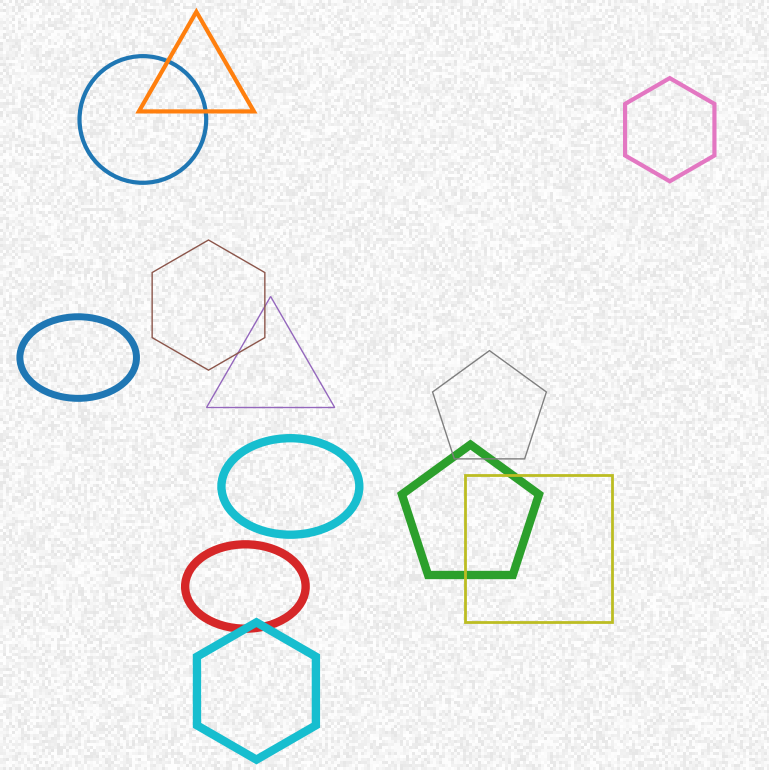[{"shape": "oval", "thickness": 2.5, "radius": 0.38, "center": [0.102, 0.536]}, {"shape": "circle", "thickness": 1.5, "radius": 0.41, "center": [0.186, 0.845]}, {"shape": "triangle", "thickness": 1.5, "radius": 0.43, "center": [0.255, 0.898]}, {"shape": "pentagon", "thickness": 3, "radius": 0.47, "center": [0.611, 0.329]}, {"shape": "oval", "thickness": 3, "radius": 0.39, "center": [0.319, 0.238]}, {"shape": "triangle", "thickness": 0.5, "radius": 0.48, "center": [0.351, 0.519]}, {"shape": "hexagon", "thickness": 0.5, "radius": 0.42, "center": [0.271, 0.604]}, {"shape": "hexagon", "thickness": 1.5, "radius": 0.33, "center": [0.87, 0.832]}, {"shape": "pentagon", "thickness": 0.5, "radius": 0.39, "center": [0.636, 0.467]}, {"shape": "square", "thickness": 1, "radius": 0.48, "center": [0.7, 0.287]}, {"shape": "oval", "thickness": 3, "radius": 0.45, "center": [0.377, 0.368]}, {"shape": "hexagon", "thickness": 3, "radius": 0.45, "center": [0.333, 0.103]}]